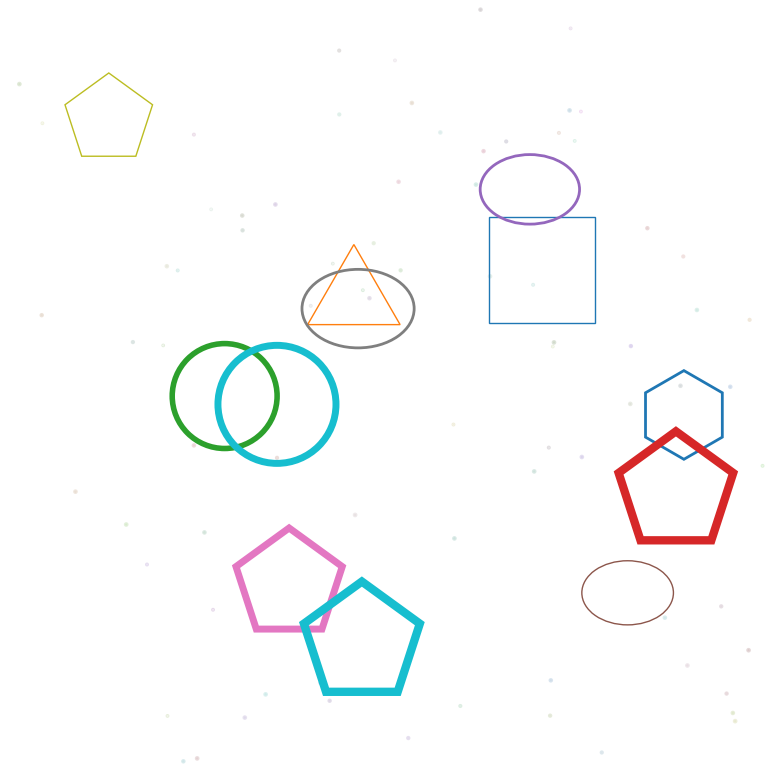[{"shape": "square", "thickness": 0.5, "radius": 0.34, "center": [0.704, 0.649]}, {"shape": "hexagon", "thickness": 1, "radius": 0.29, "center": [0.888, 0.461]}, {"shape": "triangle", "thickness": 0.5, "radius": 0.35, "center": [0.46, 0.613]}, {"shape": "circle", "thickness": 2, "radius": 0.34, "center": [0.292, 0.486]}, {"shape": "pentagon", "thickness": 3, "radius": 0.39, "center": [0.878, 0.362]}, {"shape": "oval", "thickness": 1, "radius": 0.32, "center": [0.688, 0.754]}, {"shape": "oval", "thickness": 0.5, "radius": 0.3, "center": [0.815, 0.23]}, {"shape": "pentagon", "thickness": 2.5, "radius": 0.36, "center": [0.375, 0.242]}, {"shape": "oval", "thickness": 1, "radius": 0.36, "center": [0.465, 0.599]}, {"shape": "pentagon", "thickness": 0.5, "radius": 0.3, "center": [0.141, 0.845]}, {"shape": "pentagon", "thickness": 3, "radius": 0.4, "center": [0.47, 0.166]}, {"shape": "circle", "thickness": 2.5, "radius": 0.38, "center": [0.36, 0.475]}]